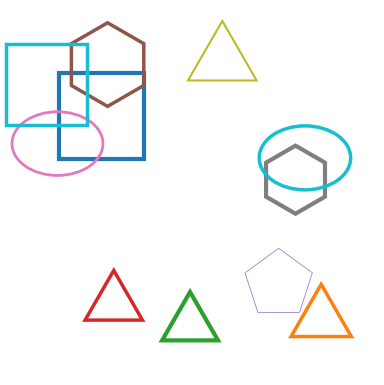[{"shape": "square", "thickness": 3, "radius": 0.55, "center": [0.263, 0.698]}, {"shape": "triangle", "thickness": 2.5, "radius": 0.45, "center": [0.834, 0.171]}, {"shape": "triangle", "thickness": 3, "radius": 0.42, "center": [0.494, 0.158]}, {"shape": "triangle", "thickness": 2.5, "radius": 0.43, "center": [0.295, 0.212]}, {"shape": "pentagon", "thickness": 0.5, "radius": 0.46, "center": [0.724, 0.263]}, {"shape": "hexagon", "thickness": 2.5, "radius": 0.54, "center": [0.279, 0.832]}, {"shape": "oval", "thickness": 2, "radius": 0.59, "center": [0.149, 0.627]}, {"shape": "hexagon", "thickness": 3, "radius": 0.44, "center": [0.768, 0.533]}, {"shape": "triangle", "thickness": 1.5, "radius": 0.52, "center": [0.577, 0.843]}, {"shape": "square", "thickness": 2.5, "radius": 0.53, "center": [0.121, 0.78]}, {"shape": "oval", "thickness": 2.5, "radius": 0.59, "center": [0.792, 0.59]}]